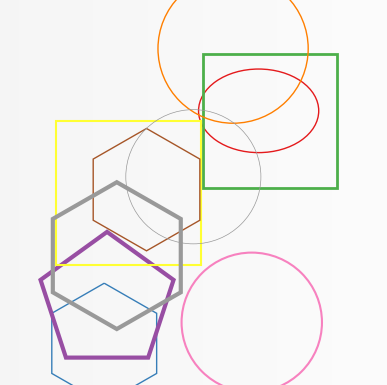[{"shape": "oval", "thickness": 1, "radius": 0.78, "center": [0.667, 0.712]}, {"shape": "hexagon", "thickness": 1, "radius": 0.78, "center": [0.269, 0.108]}, {"shape": "square", "thickness": 2, "radius": 0.87, "center": [0.697, 0.685]}, {"shape": "pentagon", "thickness": 3, "radius": 0.9, "center": [0.276, 0.217]}, {"shape": "circle", "thickness": 1, "radius": 0.97, "center": [0.602, 0.874]}, {"shape": "square", "thickness": 1.5, "radius": 0.93, "center": [0.332, 0.499]}, {"shape": "hexagon", "thickness": 1, "radius": 0.79, "center": [0.378, 0.507]}, {"shape": "circle", "thickness": 1.5, "radius": 0.91, "center": [0.65, 0.163]}, {"shape": "circle", "thickness": 0.5, "radius": 0.87, "center": [0.499, 0.541]}, {"shape": "hexagon", "thickness": 3, "radius": 0.95, "center": [0.301, 0.336]}]